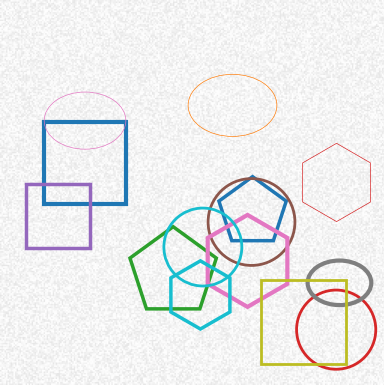[{"shape": "square", "thickness": 3, "radius": 0.53, "center": [0.22, 0.576]}, {"shape": "pentagon", "thickness": 2.5, "radius": 0.46, "center": [0.656, 0.449]}, {"shape": "oval", "thickness": 0.5, "radius": 0.58, "center": [0.604, 0.726]}, {"shape": "pentagon", "thickness": 2.5, "radius": 0.59, "center": [0.45, 0.293]}, {"shape": "hexagon", "thickness": 0.5, "radius": 0.51, "center": [0.874, 0.526]}, {"shape": "circle", "thickness": 2, "radius": 0.51, "center": [0.873, 0.144]}, {"shape": "square", "thickness": 2.5, "radius": 0.42, "center": [0.15, 0.44]}, {"shape": "circle", "thickness": 2, "radius": 0.56, "center": [0.653, 0.423]}, {"shape": "hexagon", "thickness": 3, "radius": 0.6, "center": [0.643, 0.322]}, {"shape": "oval", "thickness": 0.5, "radius": 0.53, "center": [0.221, 0.687]}, {"shape": "oval", "thickness": 3, "radius": 0.41, "center": [0.882, 0.265]}, {"shape": "square", "thickness": 2, "radius": 0.55, "center": [0.789, 0.163]}, {"shape": "hexagon", "thickness": 2.5, "radius": 0.44, "center": [0.52, 0.234]}, {"shape": "circle", "thickness": 2, "radius": 0.51, "center": [0.527, 0.358]}]